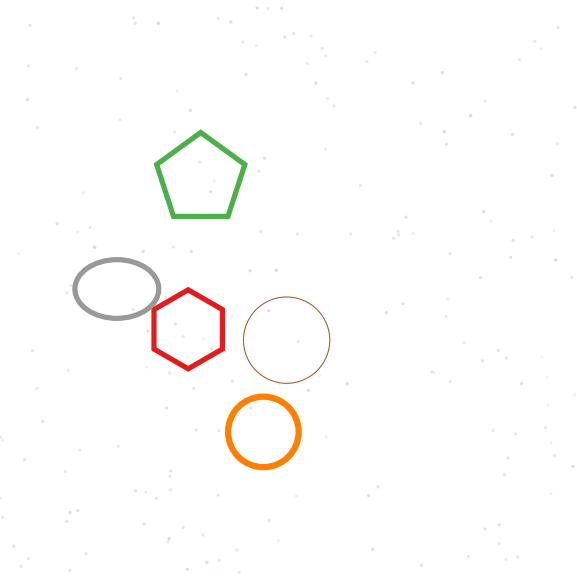[{"shape": "hexagon", "thickness": 2.5, "radius": 0.34, "center": [0.326, 0.429]}, {"shape": "pentagon", "thickness": 2.5, "radius": 0.4, "center": [0.348, 0.689]}, {"shape": "circle", "thickness": 3, "radius": 0.31, "center": [0.456, 0.251]}, {"shape": "circle", "thickness": 0.5, "radius": 0.37, "center": [0.496, 0.41]}, {"shape": "oval", "thickness": 2.5, "radius": 0.36, "center": [0.202, 0.499]}]